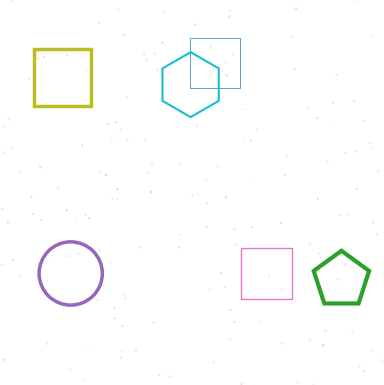[{"shape": "square", "thickness": 0.5, "radius": 0.33, "center": [0.558, 0.836]}, {"shape": "pentagon", "thickness": 3, "radius": 0.38, "center": [0.887, 0.273]}, {"shape": "circle", "thickness": 2.5, "radius": 0.41, "center": [0.184, 0.29]}, {"shape": "square", "thickness": 1, "radius": 0.33, "center": [0.692, 0.29]}, {"shape": "square", "thickness": 2.5, "radius": 0.37, "center": [0.162, 0.798]}, {"shape": "hexagon", "thickness": 1.5, "radius": 0.42, "center": [0.495, 0.78]}]